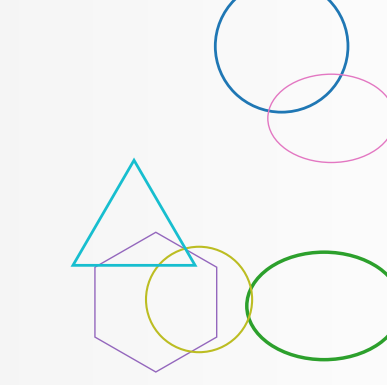[{"shape": "circle", "thickness": 2, "radius": 0.86, "center": [0.727, 0.88]}, {"shape": "oval", "thickness": 2.5, "radius": 1.0, "center": [0.836, 0.205]}, {"shape": "hexagon", "thickness": 1, "radius": 0.91, "center": [0.402, 0.215]}, {"shape": "oval", "thickness": 1, "radius": 0.82, "center": [0.855, 0.693]}, {"shape": "circle", "thickness": 1.5, "radius": 0.68, "center": [0.514, 0.222]}, {"shape": "triangle", "thickness": 2, "radius": 0.91, "center": [0.346, 0.402]}]